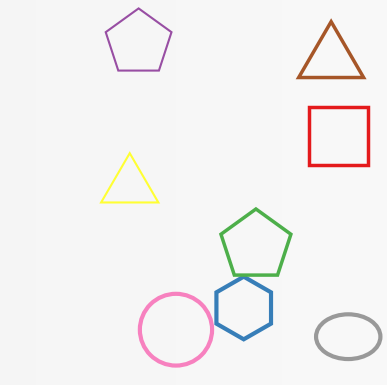[{"shape": "square", "thickness": 2.5, "radius": 0.38, "center": [0.874, 0.647]}, {"shape": "hexagon", "thickness": 3, "radius": 0.41, "center": [0.629, 0.2]}, {"shape": "pentagon", "thickness": 2.5, "radius": 0.47, "center": [0.66, 0.362]}, {"shape": "pentagon", "thickness": 1.5, "radius": 0.45, "center": [0.358, 0.889]}, {"shape": "triangle", "thickness": 1.5, "radius": 0.43, "center": [0.335, 0.517]}, {"shape": "triangle", "thickness": 2.5, "radius": 0.48, "center": [0.855, 0.847]}, {"shape": "circle", "thickness": 3, "radius": 0.47, "center": [0.454, 0.144]}, {"shape": "oval", "thickness": 3, "radius": 0.42, "center": [0.899, 0.125]}]